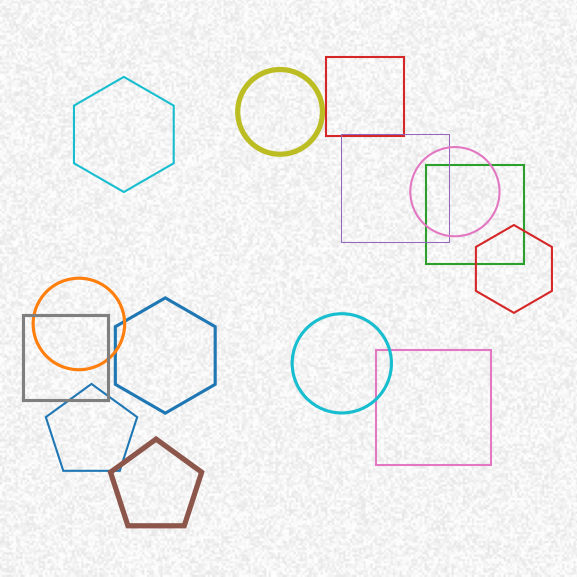[{"shape": "hexagon", "thickness": 1.5, "radius": 0.5, "center": [0.286, 0.384]}, {"shape": "pentagon", "thickness": 1, "radius": 0.42, "center": [0.158, 0.251]}, {"shape": "circle", "thickness": 1.5, "radius": 0.4, "center": [0.137, 0.438]}, {"shape": "square", "thickness": 1, "radius": 0.42, "center": [0.823, 0.628]}, {"shape": "hexagon", "thickness": 1, "radius": 0.38, "center": [0.89, 0.533]}, {"shape": "square", "thickness": 1, "radius": 0.34, "center": [0.632, 0.832]}, {"shape": "square", "thickness": 0.5, "radius": 0.47, "center": [0.684, 0.674]}, {"shape": "pentagon", "thickness": 2.5, "radius": 0.41, "center": [0.27, 0.156]}, {"shape": "circle", "thickness": 1, "radius": 0.39, "center": [0.788, 0.667]}, {"shape": "square", "thickness": 1, "radius": 0.5, "center": [0.751, 0.294]}, {"shape": "square", "thickness": 1.5, "radius": 0.37, "center": [0.114, 0.381]}, {"shape": "circle", "thickness": 2.5, "radius": 0.37, "center": [0.485, 0.805]}, {"shape": "hexagon", "thickness": 1, "radius": 0.5, "center": [0.214, 0.766]}, {"shape": "circle", "thickness": 1.5, "radius": 0.43, "center": [0.592, 0.37]}]